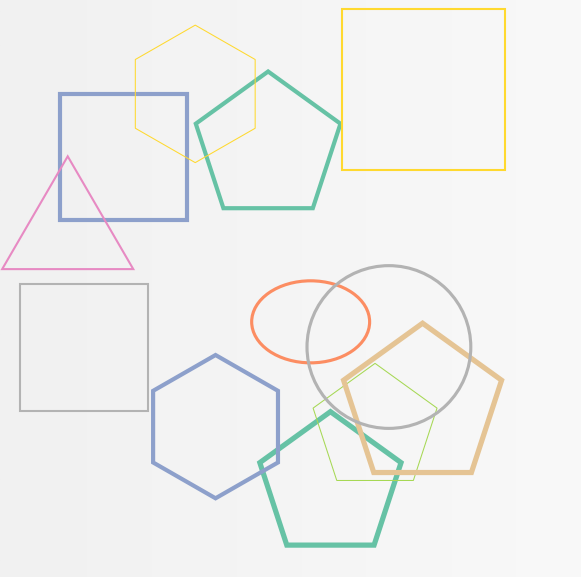[{"shape": "pentagon", "thickness": 2, "radius": 0.65, "center": [0.461, 0.744]}, {"shape": "pentagon", "thickness": 2.5, "radius": 0.64, "center": [0.568, 0.159]}, {"shape": "oval", "thickness": 1.5, "radius": 0.51, "center": [0.534, 0.442]}, {"shape": "square", "thickness": 2, "radius": 0.54, "center": [0.213, 0.728]}, {"shape": "hexagon", "thickness": 2, "radius": 0.62, "center": [0.371, 0.26]}, {"shape": "triangle", "thickness": 1, "radius": 0.65, "center": [0.117, 0.598]}, {"shape": "pentagon", "thickness": 0.5, "radius": 0.56, "center": [0.645, 0.258]}, {"shape": "hexagon", "thickness": 0.5, "radius": 0.6, "center": [0.336, 0.837]}, {"shape": "square", "thickness": 1, "radius": 0.7, "center": [0.728, 0.844]}, {"shape": "pentagon", "thickness": 2.5, "radius": 0.71, "center": [0.727, 0.297]}, {"shape": "circle", "thickness": 1.5, "radius": 0.7, "center": [0.669, 0.398]}, {"shape": "square", "thickness": 1, "radius": 0.55, "center": [0.144, 0.397]}]